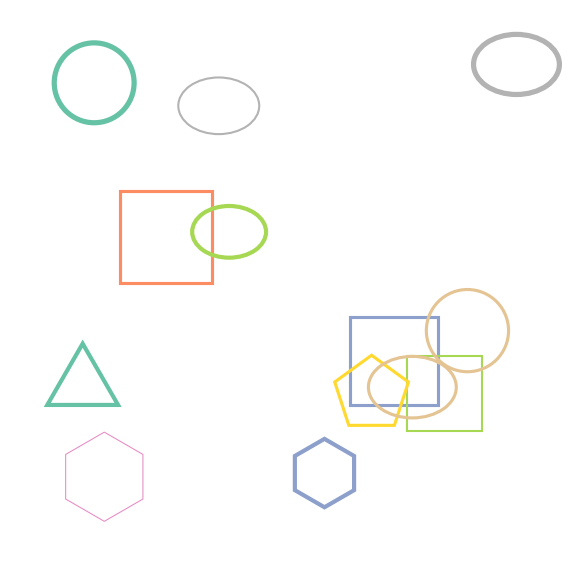[{"shape": "circle", "thickness": 2.5, "radius": 0.35, "center": [0.163, 0.856]}, {"shape": "triangle", "thickness": 2, "radius": 0.35, "center": [0.143, 0.333]}, {"shape": "square", "thickness": 1.5, "radius": 0.4, "center": [0.287, 0.589]}, {"shape": "square", "thickness": 1.5, "radius": 0.38, "center": [0.682, 0.374]}, {"shape": "hexagon", "thickness": 2, "radius": 0.3, "center": [0.562, 0.18]}, {"shape": "hexagon", "thickness": 0.5, "radius": 0.39, "center": [0.181, 0.174]}, {"shape": "square", "thickness": 1, "radius": 0.32, "center": [0.769, 0.317]}, {"shape": "oval", "thickness": 2, "radius": 0.32, "center": [0.397, 0.598]}, {"shape": "pentagon", "thickness": 1.5, "radius": 0.34, "center": [0.643, 0.317]}, {"shape": "oval", "thickness": 1.5, "radius": 0.38, "center": [0.714, 0.329]}, {"shape": "circle", "thickness": 1.5, "radius": 0.36, "center": [0.809, 0.427]}, {"shape": "oval", "thickness": 1, "radius": 0.35, "center": [0.379, 0.816]}, {"shape": "oval", "thickness": 2.5, "radius": 0.37, "center": [0.894, 0.888]}]